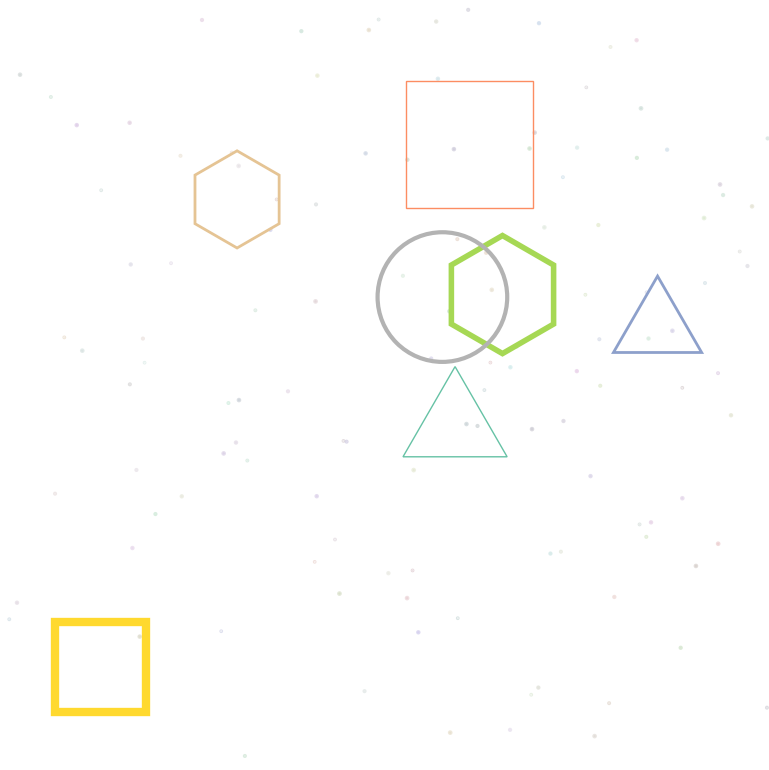[{"shape": "triangle", "thickness": 0.5, "radius": 0.39, "center": [0.591, 0.446]}, {"shape": "square", "thickness": 0.5, "radius": 0.41, "center": [0.61, 0.813]}, {"shape": "triangle", "thickness": 1, "radius": 0.33, "center": [0.854, 0.575]}, {"shape": "hexagon", "thickness": 2, "radius": 0.38, "center": [0.653, 0.617]}, {"shape": "square", "thickness": 3, "radius": 0.29, "center": [0.131, 0.134]}, {"shape": "hexagon", "thickness": 1, "radius": 0.32, "center": [0.308, 0.741]}, {"shape": "circle", "thickness": 1.5, "radius": 0.42, "center": [0.575, 0.614]}]